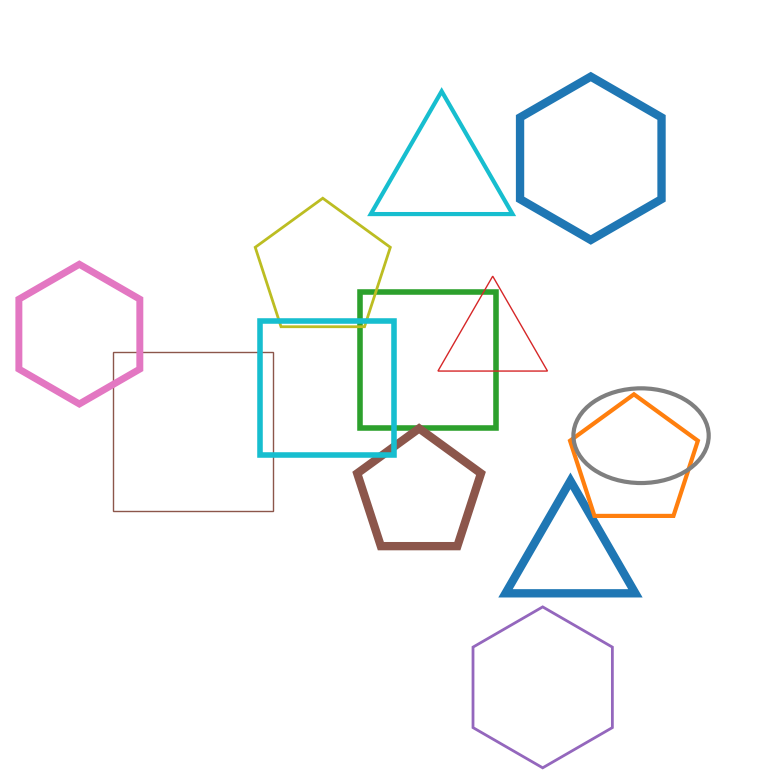[{"shape": "triangle", "thickness": 3, "radius": 0.49, "center": [0.741, 0.278]}, {"shape": "hexagon", "thickness": 3, "radius": 0.53, "center": [0.767, 0.794]}, {"shape": "pentagon", "thickness": 1.5, "radius": 0.44, "center": [0.823, 0.401]}, {"shape": "square", "thickness": 2, "radius": 0.44, "center": [0.556, 0.532]}, {"shape": "triangle", "thickness": 0.5, "radius": 0.41, "center": [0.64, 0.559]}, {"shape": "hexagon", "thickness": 1, "radius": 0.52, "center": [0.705, 0.107]}, {"shape": "square", "thickness": 0.5, "radius": 0.52, "center": [0.251, 0.439]}, {"shape": "pentagon", "thickness": 3, "radius": 0.42, "center": [0.544, 0.359]}, {"shape": "hexagon", "thickness": 2.5, "radius": 0.45, "center": [0.103, 0.566]}, {"shape": "oval", "thickness": 1.5, "radius": 0.44, "center": [0.833, 0.434]}, {"shape": "pentagon", "thickness": 1, "radius": 0.46, "center": [0.419, 0.65]}, {"shape": "triangle", "thickness": 1.5, "radius": 0.53, "center": [0.574, 0.775]}, {"shape": "square", "thickness": 2, "radius": 0.44, "center": [0.425, 0.496]}]